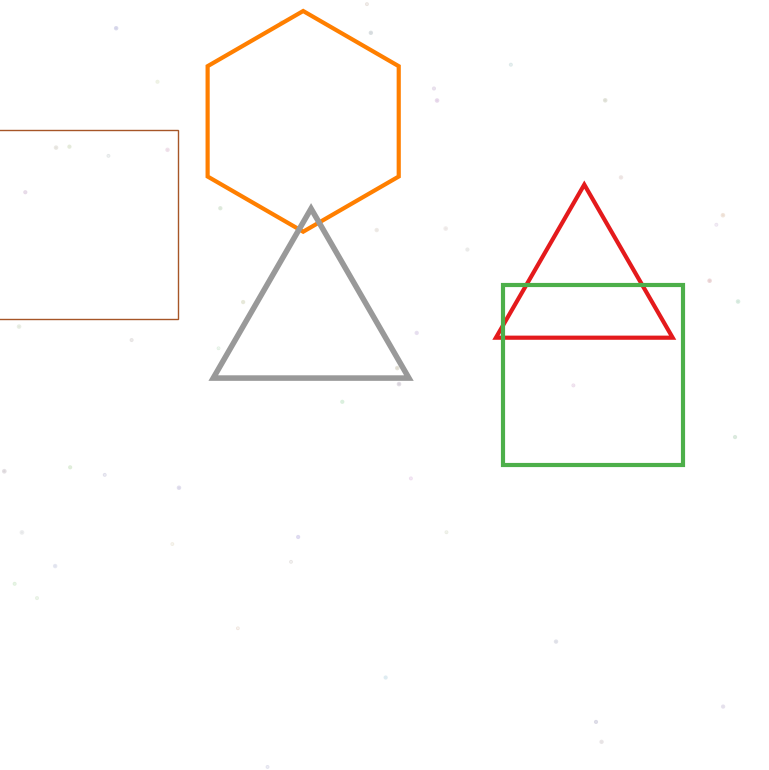[{"shape": "triangle", "thickness": 1.5, "radius": 0.66, "center": [0.759, 0.628]}, {"shape": "square", "thickness": 1.5, "radius": 0.58, "center": [0.77, 0.513]}, {"shape": "hexagon", "thickness": 1.5, "radius": 0.72, "center": [0.394, 0.842]}, {"shape": "square", "thickness": 0.5, "radius": 0.61, "center": [0.109, 0.709]}, {"shape": "triangle", "thickness": 2, "radius": 0.73, "center": [0.404, 0.582]}]